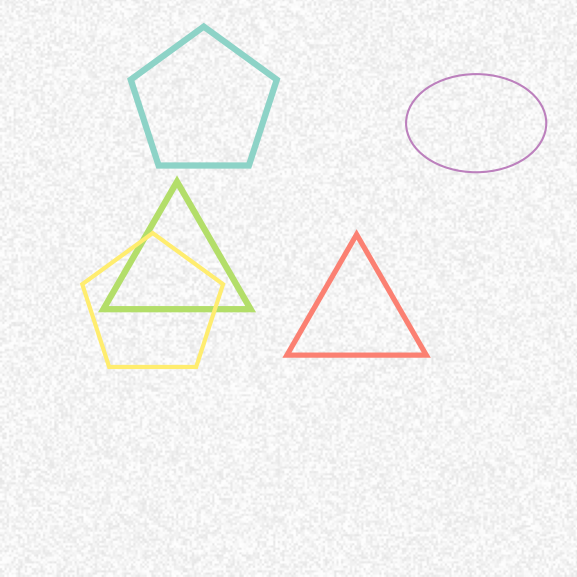[{"shape": "pentagon", "thickness": 3, "radius": 0.66, "center": [0.353, 0.82]}, {"shape": "triangle", "thickness": 2.5, "radius": 0.7, "center": [0.618, 0.454]}, {"shape": "triangle", "thickness": 3, "radius": 0.74, "center": [0.307, 0.537]}, {"shape": "oval", "thickness": 1, "radius": 0.61, "center": [0.825, 0.786]}, {"shape": "pentagon", "thickness": 2, "radius": 0.64, "center": [0.264, 0.467]}]